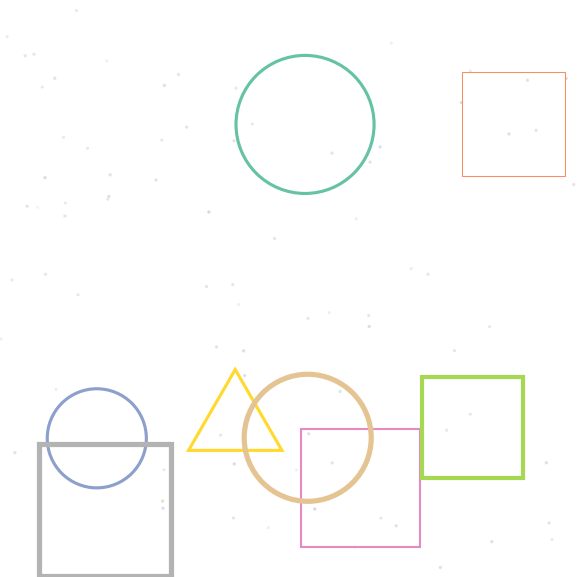[{"shape": "circle", "thickness": 1.5, "radius": 0.6, "center": [0.528, 0.784]}, {"shape": "square", "thickness": 0.5, "radius": 0.45, "center": [0.889, 0.785]}, {"shape": "circle", "thickness": 1.5, "radius": 0.43, "center": [0.168, 0.24]}, {"shape": "square", "thickness": 1, "radius": 0.51, "center": [0.624, 0.154]}, {"shape": "square", "thickness": 2, "radius": 0.44, "center": [0.818, 0.259]}, {"shape": "triangle", "thickness": 1.5, "radius": 0.47, "center": [0.407, 0.266]}, {"shape": "circle", "thickness": 2.5, "radius": 0.55, "center": [0.533, 0.241]}, {"shape": "square", "thickness": 2.5, "radius": 0.57, "center": [0.181, 0.117]}]